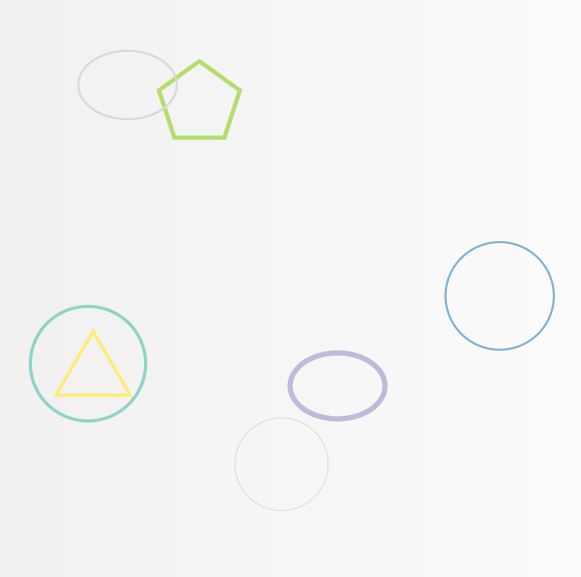[{"shape": "circle", "thickness": 1.5, "radius": 0.5, "center": [0.151, 0.369]}, {"shape": "oval", "thickness": 2.5, "radius": 0.41, "center": [0.581, 0.331]}, {"shape": "circle", "thickness": 1, "radius": 0.47, "center": [0.86, 0.487]}, {"shape": "pentagon", "thickness": 2, "radius": 0.37, "center": [0.343, 0.82]}, {"shape": "oval", "thickness": 1, "radius": 0.42, "center": [0.22, 0.852]}, {"shape": "circle", "thickness": 0.5, "radius": 0.4, "center": [0.484, 0.195]}, {"shape": "triangle", "thickness": 1.5, "radius": 0.37, "center": [0.16, 0.352]}]